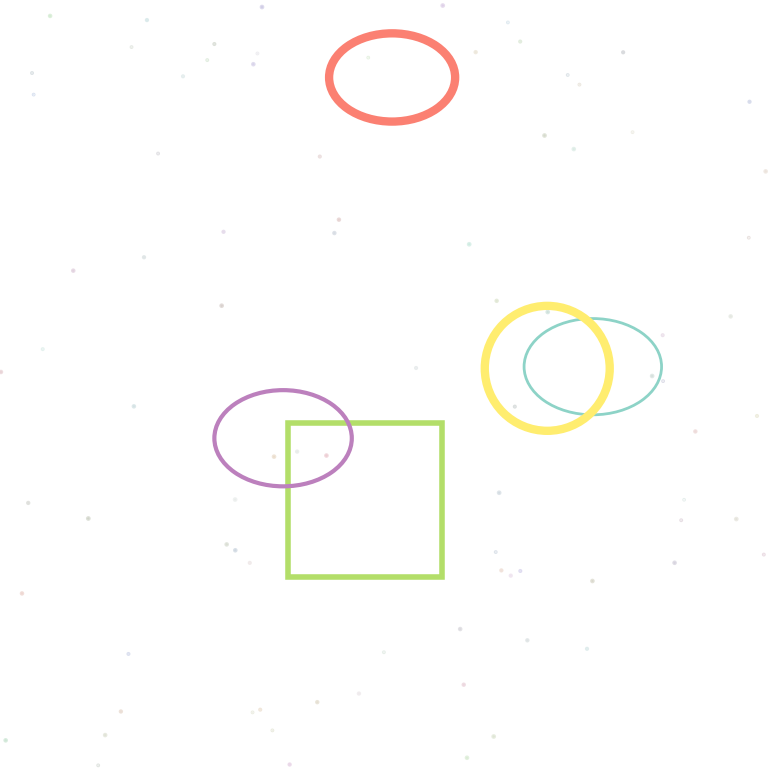[{"shape": "oval", "thickness": 1, "radius": 0.45, "center": [0.77, 0.524]}, {"shape": "oval", "thickness": 3, "radius": 0.41, "center": [0.509, 0.899]}, {"shape": "square", "thickness": 2, "radius": 0.5, "center": [0.474, 0.35]}, {"shape": "oval", "thickness": 1.5, "radius": 0.45, "center": [0.368, 0.431]}, {"shape": "circle", "thickness": 3, "radius": 0.41, "center": [0.711, 0.522]}]